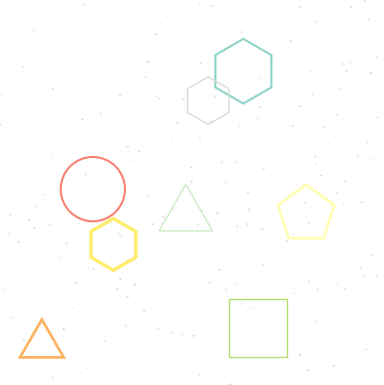[{"shape": "hexagon", "thickness": 1.5, "radius": 0.42, "center": [0.632, 0.815]}, {"shape": "pentagon", "thickness": 2, "radius": 0.38, "center": [0.795, 0.443]}, {"shape": "circle", "thickness": 1.5, "radius": 0.42, "center": [0.241, 0.509]}, {"shape": "triangle", "thickness": 2, "radius": 0.33, "center": [0.109, 0.104]}, {"shape": "square", "thickness": 1, "radius": 0.37, "center": [0.67, 0.148]}, {"shape": "hexagon", "thickness": 1, "radius": 0.31, "center": [0.541, 0.739]}, {"shape": "triangle", "thickness": 1, "radius": 0.4, "center": [0.483, 0.44]}, {"shape": "hexagon", "thickness": 2.5, "radius": 0.34, "center": [0.295, 0.365]}]